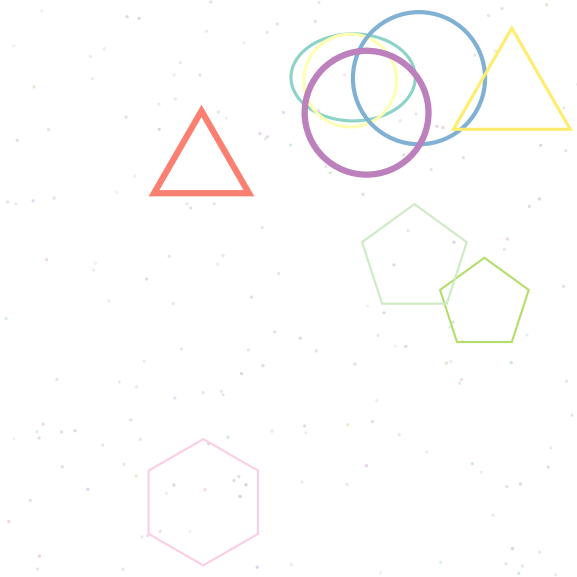[{"shape": "oval", "thickness": 1.5, "radius": 0.54, "center": [0.612, 0.865]}, {"shape": "circle", "thickness": 1.5, "radius": 0.4, "center": [0.606, 0.86]}, {"shape": "triangle", "thickness": 3, "radius": 0.47, "center": [0.349, 0.712]}, {"shape": "circle", "thickness": 2, "radius": 0.57, "center": [0.726, 0.864]}, {"shape": "pentagon", "thickness": 1, "radius": 0.4, "center": [0.839, 0.472]}, {"shape": "hexagon", "thickness": 1, "radius": 0.55, "center": [0.352, 0.129]}, {"shape": "circle", "thickness": 3, "radius": 0.54, "center": [0.635, 0.804]}, {"shape": "pentagon", "thickness": 1, "radius": 0.48, "center": [0.718, 0.55]}, {"shape": "triangle", "thickness": 1.5, "radius": 0.58, "center": [0.886, 0.834]}]